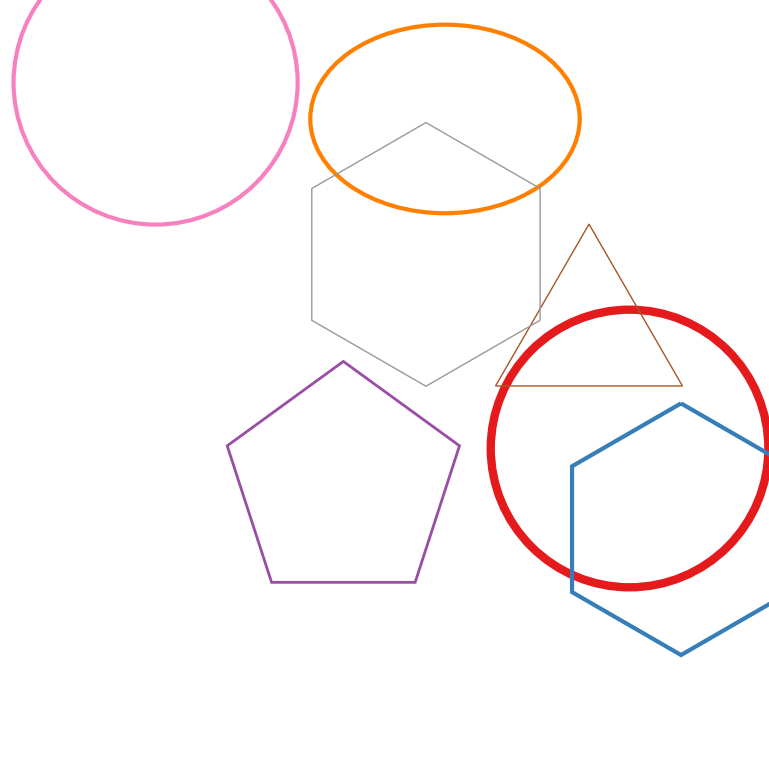[{"shape": "circle", "thickness": 3, "radius": 0.9, "center": [0.818, 0.418]}, {"shape": "hexagon", "thickness": 1.5, "radius": 0.82, "center": [0.884, 0.313]}, {"shape": "pentagon", "thickness": 1, "radius": 0.79, "center": [0.446, 0.372]}, {"shape": "oval", "thickness": 1.5, "radius": 0.87, "center": [0.578, 0.846]}, {"shape": "triangle", "thickness": 0.5, "radius": 0.7, "center": [0.765, 0.569]}, {"shape": "circle", "thickness": 1.5, "radius": 0.92, "center": [0.202, 0.893]}, {"shape": "hexagon", "thickness": 0.5, "radius": 0.86, "center": [0.553, 0.67]}]